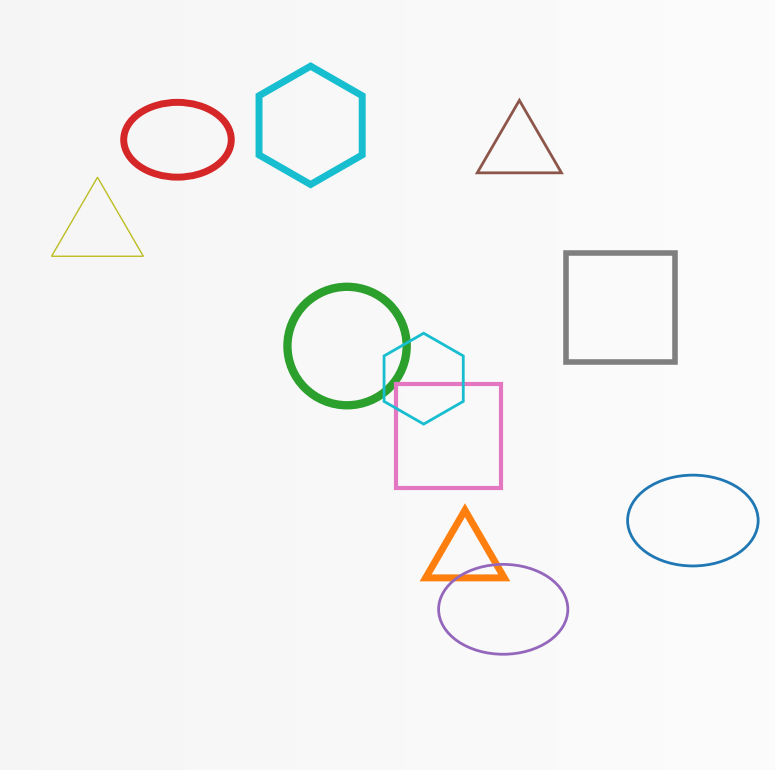[{"shape": "oval", "thickness": 1, "radius": 0.42, "center": [0.894, 0.324]}, {"shape": "triangle", "thickness": 2.5, "radius": 0.29, "center": [0.6, 0.279]}, {"shape": "circle", "thickness": 3, "radius": 0.38, "center": [0.448, 0.551]}, {"shape": "oval", "thickness": 2.5, "radius": 0.35, "center": [0.229, 0.819]}, {"shape": "oval", "thickness": 1, "radius": 0.42, "center": [0.649, 0.209]}, {"shape": "triangle", "thickness": 1, "radius": 0.31, "center": [0.67, 0.807]}, {"shape": "square", "thickness": 1.5, "radius": 0.34, "center": [0.579, 0.434]}, {"shape": "square", "thickness": 2, "radius": 0.35, "center": [0.8, 0.6]}, {"shape": "triangle", "thickness": 0.5, "radius": 0.34, "center": [0.126, 0.701]}, {"shape": "hexagon", "thickness": 1, "radius": 0.3, "center": [0.547, 0.508]}, {"shape": "hexagon", "thickness": 2.5, "radius": 0.38, "center": [0.401, 0.837]}]